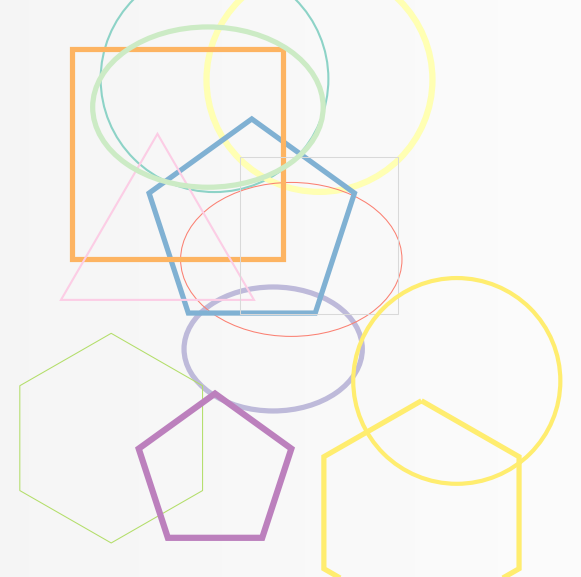[{"shape": "circle", "thickness": 1, "radius": 0.98, "center": [0.369, 0.862]}, {"shape": "circle", "thickness": 3, "radius": 0.97, "center": [0.55, 0.861]}, {"shape": "oval", "thickness": 2.5, "radius": 0.77, "center": [0.47, 0.395]}, {"shape": "oval", "thickness": 0.5, "radius": 0.95, "center": [0.501, 0.55]}, {"shape": "pentagon", "thickness": 2.5, "radius": 0.93, "center": [0.433, 0.607]}, {"shape": "square", "thickness": 2.5, "radius": 0.91, "center": [0.306, 0.732]}, {"shape": "hexagon", "thickness": 0.5, "radius": 0.91, "center": [0.191, 0.24]}, {"shape": "triangle", "thickness": 1, "radius": 0.96, "center": [0.271, 0.576]}, {"shape": "square", "thickness": 0.5, "radius": 0.68, "center": [0.549, 0.592]}, {"shape": "pentagon", "thickness": 3, "radius": 0.69, "center": [0.37, 0.18]}, {"shape": "oval", "thickness": 2.5, "radius": 0.99, "center": [0.358, 0.814]}, {"shape": "hexagon", "thickness": 2.5, "radius": 0.97, "center": [0.725, 0.111]}, {"shape": "circle", "thickness": 2, "radius": 0.89, "center": [0.786, 0.34]}]